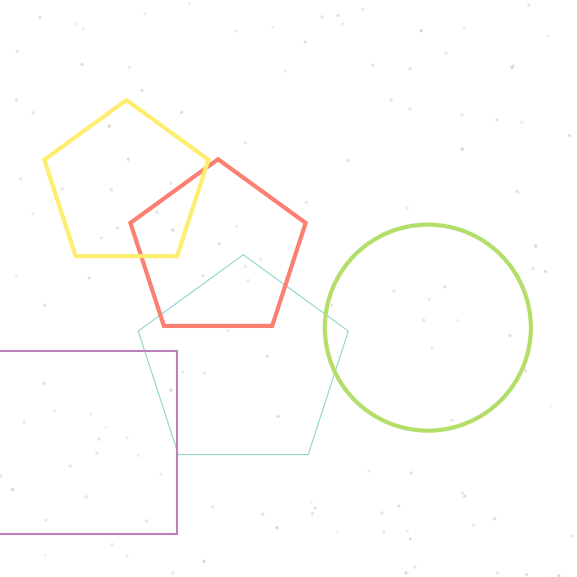[{"shape": "pentagon", "thickness": 0.5, "radius": 0.96, "center": [0.421, 0.367]}, {"shape": "pentagon", "thickness": 2, "radius": 0.8, "center": [0.378, 0.564]}, {"shape": "circle", "thickness": 2, "radius": 0.89, "center": [0.741, 0.432]}, {"shape": "square", "thickness": 1, "radius": 0.79, "center": [0.148, 0.233]}, {"shape": "pentagon", "thickness": 2, "radius": 0.75, "center": [0.219, 0.676]}]